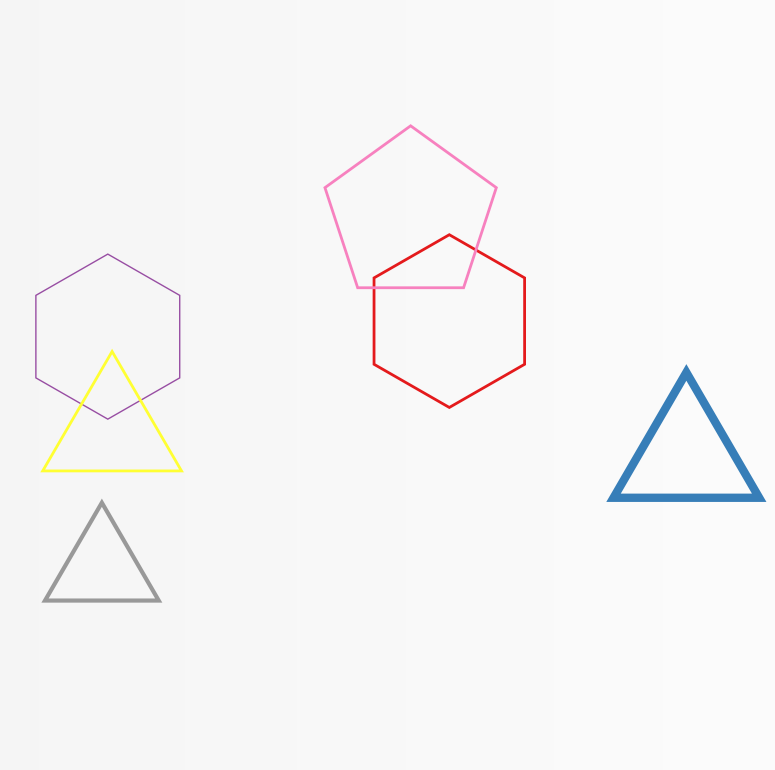[{"shape": "hexagon", "thickness": 1, "radius": 0.56, "center": [0.58, 0.583]}, {"shape": "triangle", "thickness": 3, "radius": 0.54, "center": [0.886, 0.408]}, {"shape": "hexagon", "thickness": 0.5, "radius": 0.54, "center": [0.139, 0.563]}, {"shape": "triangle", "thickness": 1, "radius": 0.52, "center": [0.145, 0.44]}, {"shape": "pentagon", "thickness": 1, "radius": 0.58, "center": [0.53, 0.72]}, {"shape": "triangle", "thickness": 1.5, "radius": 0.42, "center": [0.131, 0.262]}]